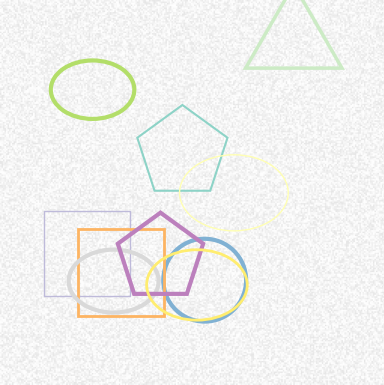[{"shape": "pentagon", "thickness": 1.5, "radius": 0.62, "center": [0.474, 0.604]}, {"shape": "oval", "thickness": 1, "radius": 0.71, "center": [0.608, 0.499]}, {"shape": "square", "thickness": 1, "radius": 0.56, "center": [0.226, 0.342]}, {"shape": "circle", "thickness": 3, "radius": 0.54, "center": [0.532, 0.272]}, {"shape": "square", "thickness": 2, "radius": 0.56, "center": [0.314, 0.292]}, {"shape": "oval", "thickness": 3, "radius": 0.54, "center": [0.24, 0.767]}, {"shape": "oval", "thickness": 3, "radius": 0.58, "center": [0.295, 0.27]}, {"shape": "pentagon", "thickness": 3, "radius": 0.58, "center": [0.417, 0.331]}, {"shape": "triangle", "thickness": 2.5, "radius": 0.72, "center": [0.763, 0.895]}, {"shape": "oval", "thickness": 2, "radius": 0.65, "center": [0.512, 0.26]}]